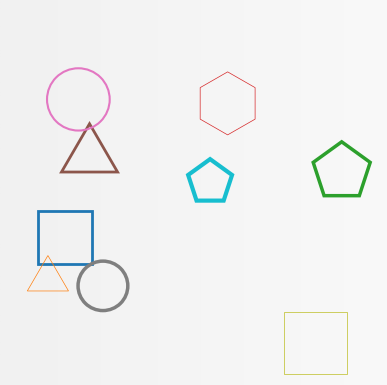[{"shape": "square", "thickness": 2, "radius": 0.34, "center": [0.168, 0.383]}, {"shape": "triangle", "thickness": 0.5, "radius": 0.31, "center": [0.124, 0.275]}, {"shape": "pentagon", "thickness": 2.5, "radius": 0.39, "center": [0.882, 0.554]}, {"shape": "hexagon", "thickness": 0.5, "radius": 0.41, "center": [0.587, 0.731]}, {"shape": "triangle", "thickness": 2, "radius": 0.42, "center": [0.231, 0.595]}, {"shape": "circle", "thickness": 1.5, "radius": 0.4, "center": [0.202, 0.742]}, {"shape": "circle", "thickness": 2.5, "radius": 0.32, "center": [0.266, 0.258]}, {"shape": "square", "thickness": 0.5, "radius": 0.41, "center": [0.813, 0.109]}, {"shape": "pentagon", "thickness": 3, "radius": 0.3, "center": [0.542, 0.527]}]